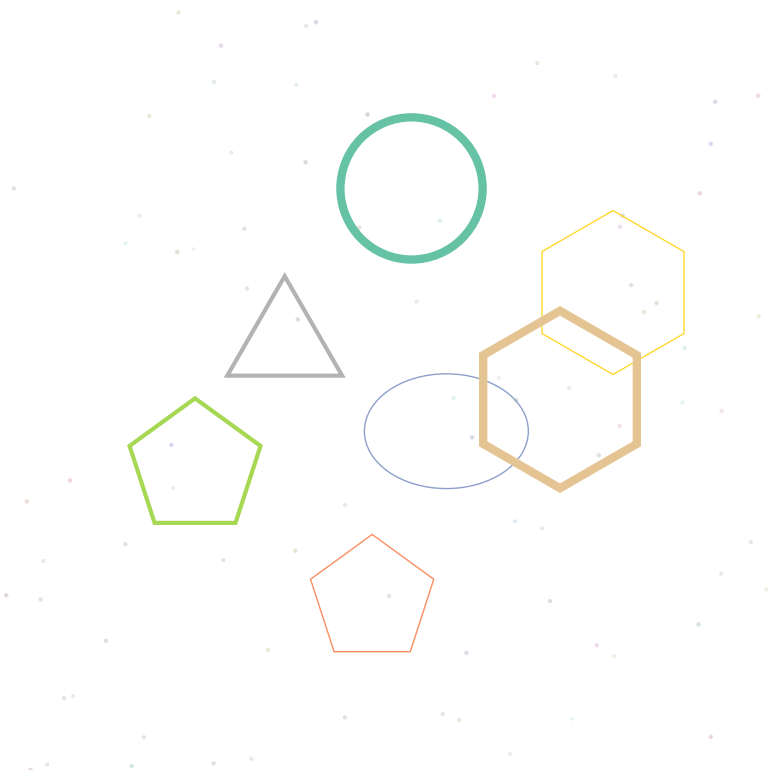[{"shape": "circle", "thickness": 3, "radius": 0.46, "center": [0.534, 0.755]}, {"shape": "pentagon", "thickness": 0.5, "radius": 0.42, "center": [0.483, 0.222]}, {"shape": "oval", "thickness": 0.5, "radius": 0.53, "center": [0.58, 0.44]}, {"shape": "pentagon", "thickness": 1.5, "radius": 0.45, "center": [0.253, 0.393]}, {"shape": "hexagon", "thickness": 0.5, "radius": 0.53, "center": [0.796, 0.62]}, {"shape": "hexagon", "thickness": 3, "radius": 0.58, "center": [0.727, 0.481]}, {"shape": "triangle", "thickness": 1.5, "radius": 0.43, "center": [0.37, 0.555]}]